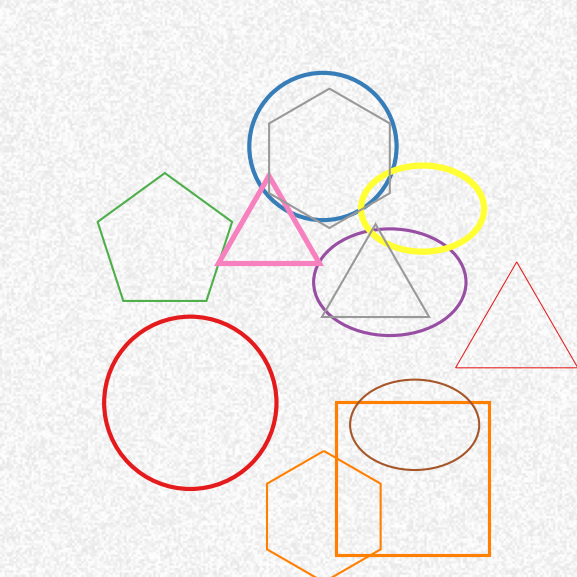[{"shape": "triangle", "thickness": 0.5, "radius": 0.61, "center": [0.895, 0.423]}, {"shape": "circle", "thickness": 2, "radius": 0.75, "center": [0.33, 0.302]}, {"shape": "circle", "thickness": 2, "radius": 0.64, "center": [0.559, 0.745]}, {"shape": "pentagon", "thickness": 1, "radius": 0.61, "center": [0.285, 0.577]}, {"shape": "oval", "thickness": 1.5, "radius": 0.66, "center": [0.675, 0.51]}, {"shape": "square", "thickness": 1.5, "radius": 0.66, "center": [0.714, 0.171]}, {"shape": "hexagon", "thickness": 1, "radius": 0.57, "center": [0.561, 0.105]}, {"shape": "oval", "thickness": 3, "radius": 0.53, "center": [0.732, 0.638]}, {"shape": "oval", "thickness": 1, "radius": 0.56, "center": [0.718, 0.264]}, {"shape": "triangle", "thickness": 2.5, "radius": 0.51, "center": [0.466, 0.593]}, {"shape": "hexagon", "thickness": 1, "radius": 0.6, "center": [0.57, 0.725]}, {"shape": "triangle", "thickness": 1, "radius": 0.54, "center": [0.65, 0.504]}]